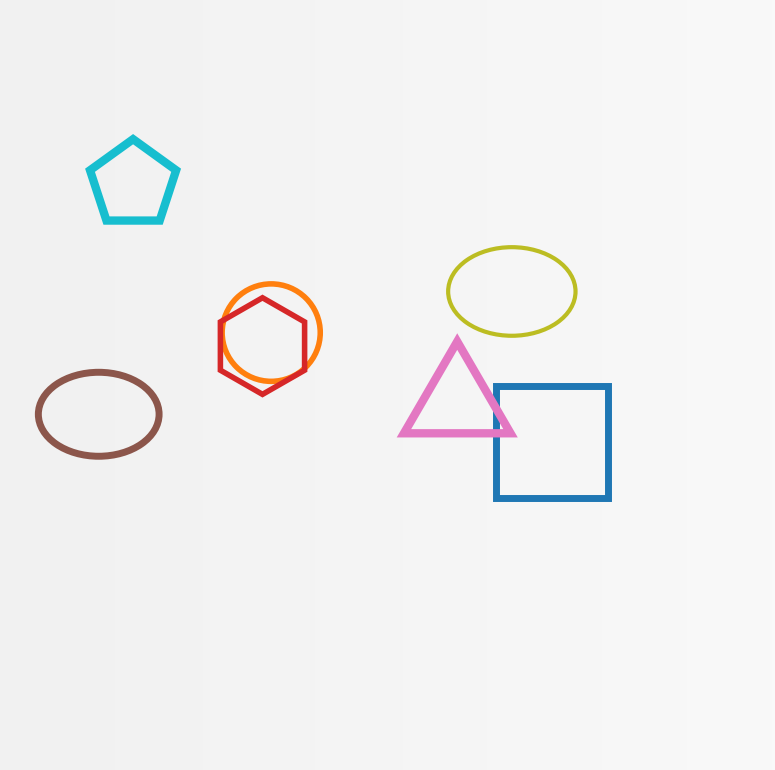[{"shape": "square", "thickness": 2.5, "radius": 0.36, "center": [0.713, 0.426]}, {"shape": "circle", "thickness": 2, "radius": 0.32, "center": [0.35, 0.568]}, {"shape": "hexagon", "thickness": 2, "radius": 0.31, "center": [0.339, 0.551]}, {"shape": "oval", "thickness": 2.5, "radius": 0.39, "center": [0.127, 0.462]}, {"shape": "triangle", "thickness": 3, "radius": 0.4, "center": [0.59, 0.477]}, {"shape": "oval", "thickness": 1.5, "radius": 0.41, "center": [0.66, 0.621]}, {"shape": "pentagon", "thickness": 3, "radius": 0.29, "center": [0.172, 0.761]}]